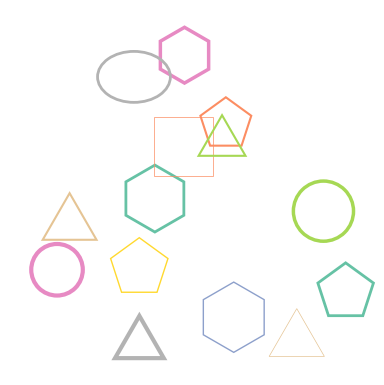[{"shape": "hexagon", "thickness": 2, "radius": 0.43, "center": [0.402, 0.484]}, {"shape": "pentagon", "thickness": 2, "radius": 0.38, "center": [0.898, 0.241]}, {"shape": "pentagon", "thickness": 1.5, "radius": 0.35, "center": [0.587, 0.678]}, {"shape": "square", "thickness": 0.5, "radius": 0.38, "center": [0.476, 0.619]}, {"shape": "hexagon", "thickness": 1, "radius": 0.46, "center": [0.607, 0.176]}, {"shape": "circle", "thickness": 3, "radius": 0.33, "center": [0.148, 0.299]}, {"shape": "hexagon", "thickness": 2.5, "radius": 0.36, "center": [0.479, 0.857]}, {"shape": "triangle", "thickness": 1.5, "radius": 0.35, "center": [0.577, 0.63]}, {"shape": "circle", "thickness": 2.5, "radius": 0.39, "center": [0.84, 0.452]}, {"shape": "pentagon", "thickness": 1, "radius": 0.39, "center": [0.362, 0.304]}, {"shape": "triangle", "thickness": 1.5, "radius": 0.4, "center": [0.181, 0.418]}, {"shape": "triangle", "thickness": 0.5, "radius": 0.41, "center": [0.771, 0.116]}, {"shape": "triangle", "thickness": 3, "radius": 0.37, "center": [0.362, 0.106]}, {"shape": "oval", "thickness": 2, "radius": 0.47, "center": [0.348, 0.8]}]